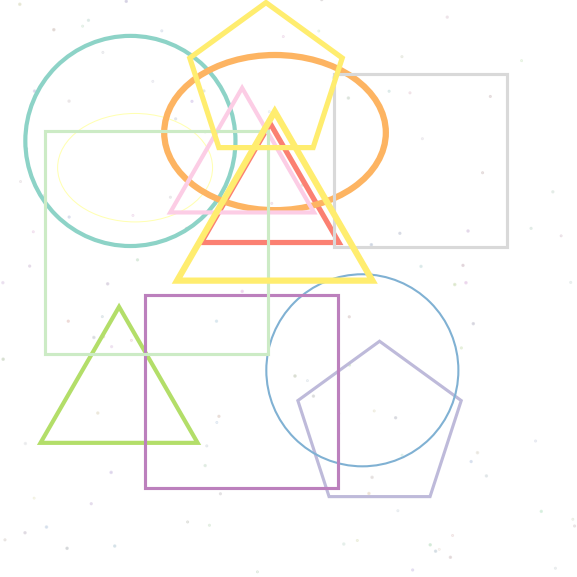[{"shape": "circle", "thickness": 2, "radius": 0.91, "center": [0.226, 0.755]}, {"shape": "oval", "thickness": 0.5, "radius": 0.67, "center": [0.234, 0.709]}, {"shape": "pentagon", "thickness": 1.5, "radius": 0.74, "center": [0.657, 0.26]}, {"shape": "triangle", "thickness": 2.5, "radius": 0.69, "center": [0.468, 0.648]}, {"shape": "circle", "thickness": 1, "radius": 0.83, "center": [0.627, 0.358]}, {"shape": "oval", "thickness": 3, "radius": 0.96, "center": [0.476, 0.77]}, {"shape": "triangle", "thickness": 2, "radius": 0.79, "center": [0.206, 0.311]}, {"shape": "triangle", "thickness": 2, "radius": 0.72, "center": [0.419, 0.703]}, {"shape": "square", "thickness": 1.5, "radius": 0.75, "center": [0.728, 0.721]}, {"shape": "square", "thickness": 1.5, "radius": 0.84, "center": [0.419, 0.321]}, {"shape": "square", "thickness": 1.5, "radius": 0.97, "center": [0.27, 0.579]}, {"shape": "pentagon", "thickness": 2.5, "radius": 0.69, "center": [0.461, 0.856]}, {"shape": "triangle", "thickness": 3, "radius": 0.98, "center": [0.476, 0.611]}]